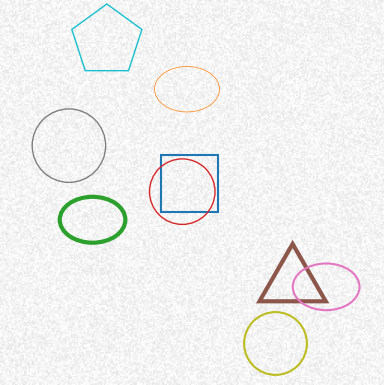[{"shape": "square", "thickness": 1.5, "radius": 0.37, "center": [0.493, 0.523]}, {"shape": "oval", "thickness": 0.5, "radius": 0.42, "center": [0.486, 0.768]}, {"shape": "oval", "thickness": 3, "radius": 0.43, "center": [0.24, 0.429]}, {"shape": "circle", "thickness": 1, "radius": 0.43, "center": [0.473, 0.502]}, {"shape": "triangle", "thickness": 3, "radius": 0.5, "center": [0.76, 0.267]}, {"shape": "oval", "thickness": 1.5, "radius": 0.43, "center": [0.847, 0.255]}, {"shape": "circle", "thickness": 1, "radius": 0.48, "center": [0.179, 0.622]}, {"shape": "circle", "thickness": 1.5, "radius": 0.41, "center": [0.716, 0.108]}, {"shape": "pentagon", "thickness": 1, "radius": 0.48, "center": [0.278, 0.894]}]